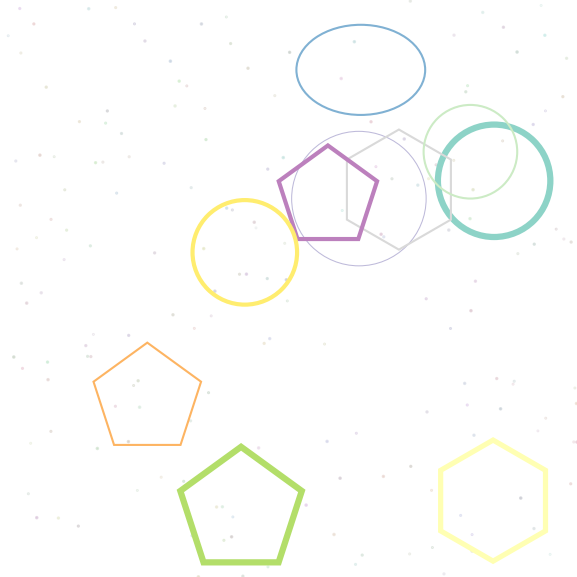[{"shape": "circle", "thickness": 3, "radius": 0.49, "center": [0.856, 0.686]}, {"shape": "hexagon", "thickness": 2.5, "radius": 0.52, "center": [0.854, 0.132]}, {"shape": "circle", "thickness": 0.5, "radius": 0.58, "center": [0.621, 0.655]}, {"shape": "oval", "thickness": 1, "radius": 0.56, "center": [0.625, 0.878]}, {"shape": "pentagon", "thickness": 1, "radius": 0.49, "center": [0.255, 0.308]}, {"shape": "pentagon", "thickness": 3, "radius": 0.55, "center": [0.417, 0.115]}, {"shape": "hexagon", "thickness": 1, "radius": 0.52, "center": [0.691, 0.671]}, {"shape": "pentagon", "thickness": 2, "radius": 0.45, "center": [0.568, 0.658]}, {"shape": "circle", "thickness": 1, "radius": 0.41, "center": [0.815, 0.736]}, {"shape": "circle", "thickness": 2, "radius": 0.45, "center": [0.424, 0.562]}]